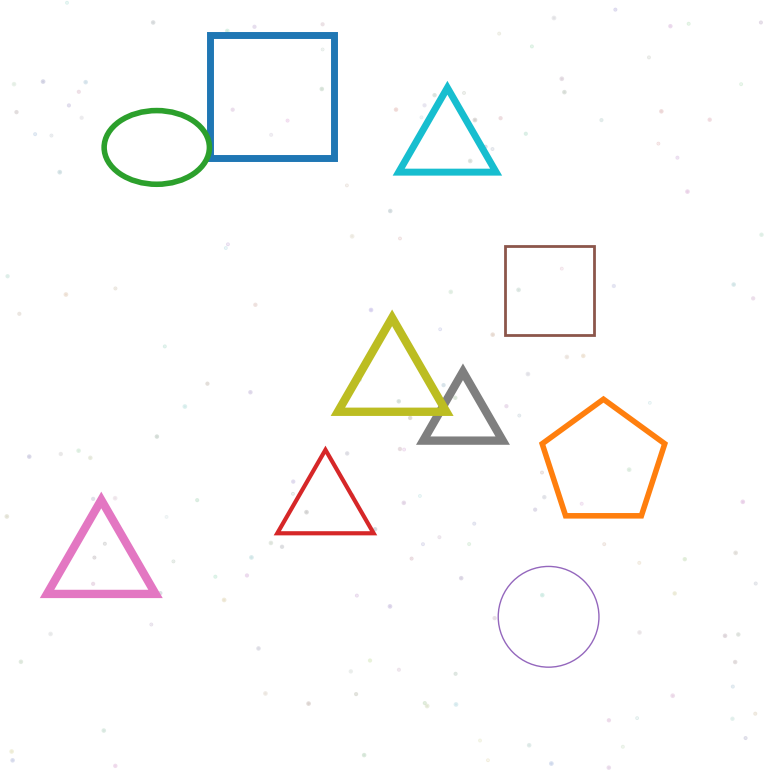[{"shape": "square", "thickness": 2.5, "radius": 0.4, "center": [0.353, 0.874]}, {"shape": "pentagon", "thickness": 2, "radius": 0.42, "center": [0.784, 0.398]}, {"shape": "oval", "thickness": 2, "radius": 0.34, "center": [0.204, 0.809]}, {"shape": "triangle", "thickness": 1.5, "radius": 0.36, "center": [0.423, 0.344]}, {"shape": "circle", "thickness": 0.5, "radius": 0.33, "center": [0.712, 0.199]}, {"shape": "square", "thickness": 1, "radius": 0.29, "center": [0.714, 0.623]}, {"shape": "triangle", "thickness": 3, "radius": 0.41, "center": [0.132, 0.269]}, {"shape": "triangle", "thickness": 3, "radius": 0.3, "center": [0.601, 0.458]}, {"shape": "triangle", "thickness": 3, "radius": 0.41, "center": [0.509, 0.506]}, {"shape": "triangle", "thickness": 2.5, "radius": 0.37, "center": [0.581, 0.813]}]